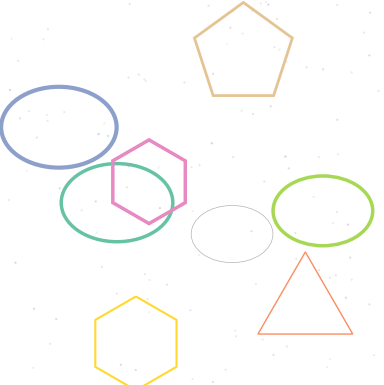[{"shape": "oval", "thickness": 2.5, "radius": 0.72, "center": [0.304, 0.474]}, {"shape": "triangle", "thickness": 1, "radius": 0.71, "center": [0.793, 0.203]}, {"shape": "oval", "thickness": 3, "radius": 0.75, "center": [0.153, 0.67]}, {"shape": "hexagon", "thickness": 2.5, "radius": 0.54, "center": [0.387, 0.528]}, {"shape": "oval", "thickness": 2.5, "radius": 0.65, "center": [0.839, 0.452]}, {"shape": "hexagon", "thickness": 1.5, "radius": 0.61, "center": [0.353, 0.108]}, {"shape": "pentagon", "thickness": 2, "radius": 0.67, "center": [0.632, 0.86]}, {"shape": "oval", "thickness": 0.5, "radius": 0.53, "center": [0.603, 0.392]}]